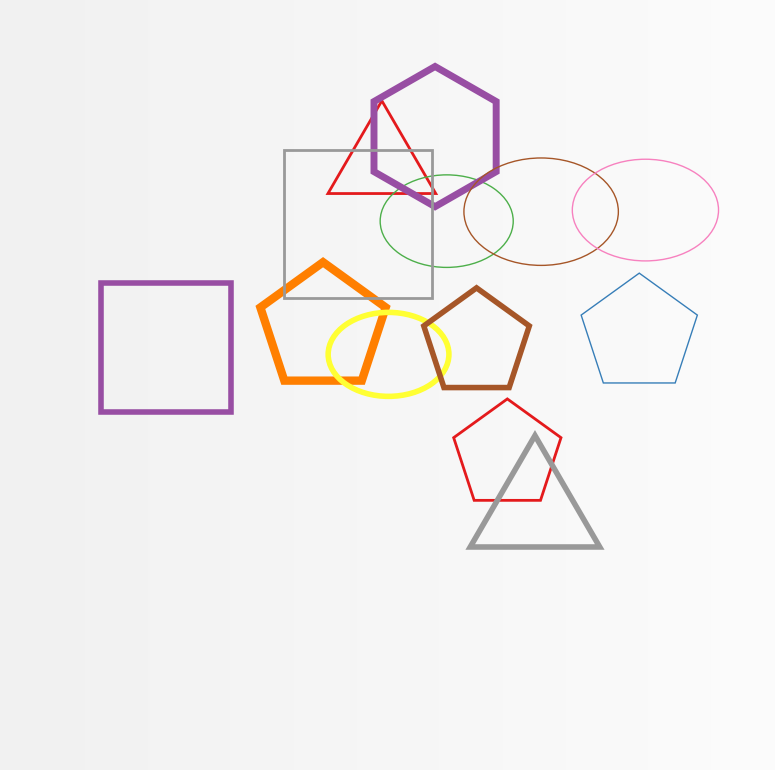[{"shape": "pentagon", "thickness": 1, "radius": 0.36, "center": [0.655, 0.409]}, {"shape": "triangle", "thickness": 1, "radius": 0.4, "center": [0.493, 0.789]}, {"shape": "pentagon", "thickness": 0.5, "radius": 0.39, "center": [0.825, 0.566]}, {"shape": "oval", "thickness": 0.5, "radius": 0.43, "center": [0.576, 0.713]}, {"shape": "square", "thickness": 2, "radius": 0.42, "center": [0.215, 0.548]}, {"shape": "hexagon", "thickness": 2.5, "radius": 0.46, "center": [0.561, 0.823]}, {"shape": "pentagon", "thickness": 3, "radius": 0.43, "center": [0.417, 0.574]}, {"shape": "oval", "thickness": 2, "radius": 0.39, "center": [0.501, 0.54]}, {"shape": "oval", "thickness": 0.5, "radius": 0.5, "center": [0.698, 0.725]}, {"shape": "pentagon", "thickness": 2, "radius": 0.36, "center": [0.615, 0.555]}, {"shape": "oval", "thickness": 0.5, "radius": 0.47, "center": [0.833, 0.727]}, {"shape": "triangle", "thickness": 2, "radius": 0.48, "center": [0.69, 0.338]}, {"shape": "square", "thickness": 1, "radius": 0.48, "center": [0.462, 0.709]}]